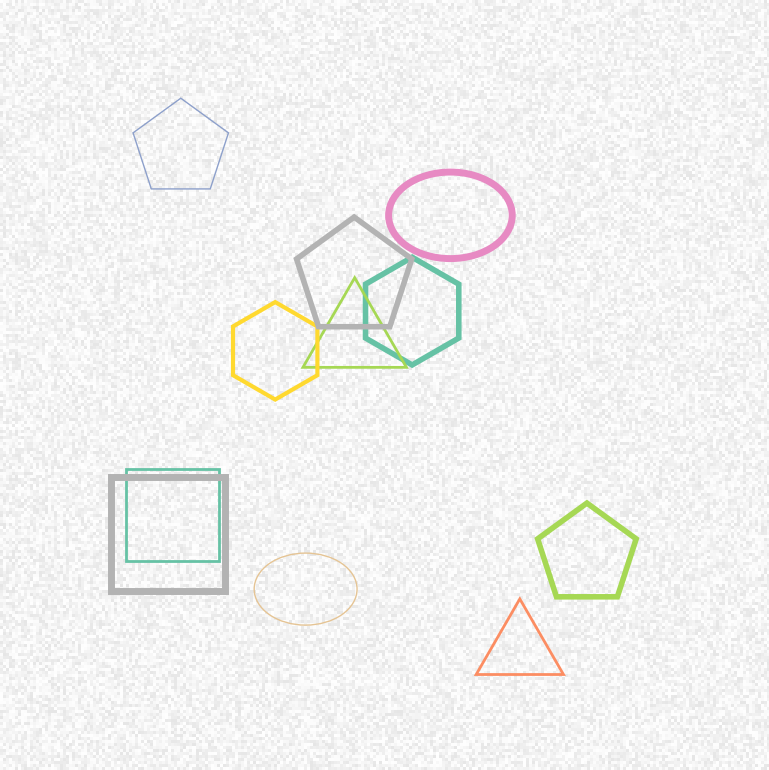[{"shape": "hexagon", "thickness": 2, "radius": 0.35, "center": [0.535, 0.596]}, {"shape": "square", "thickness": 1, "radius": 0.3, "center": [0.224, 0.331]}, {"shape": "triangle", "thickness": 1, "radius": 0.33, "center": [0.675, 0.157]}, {"shape": "pentagon", "thickness": 0.5, "radius": 0.33, "center": [0.235, 0.807]}, {"shape": "oval", "thickness": 2.5, "radius": 0.4, "center": [0.585, 0.72]}, {"shape": "triangle", "thickness": 1, "radius": 0.39, "center": [0.461, 0.562]}, {"shape": "pentagon", "thickness": 2, "radius": 0.34, "center": [0.762, 0.279]}, {"shape": "hexagon", "thickness": 1.5, "radius": 0.32, "center": [0.357, 0.544]}, {"shape": "oval", "thickness": 0.5, "radius": 0.33, "center": [0.397, 0.235]}, {"shape": "pentagon", "thickness": 2, "radius": 0.39, "center": [0.46, 0.639]}, {"shape": "square", "thickness": 2.5, "radius": 0.37, "center": [0.218, 0.306]}]